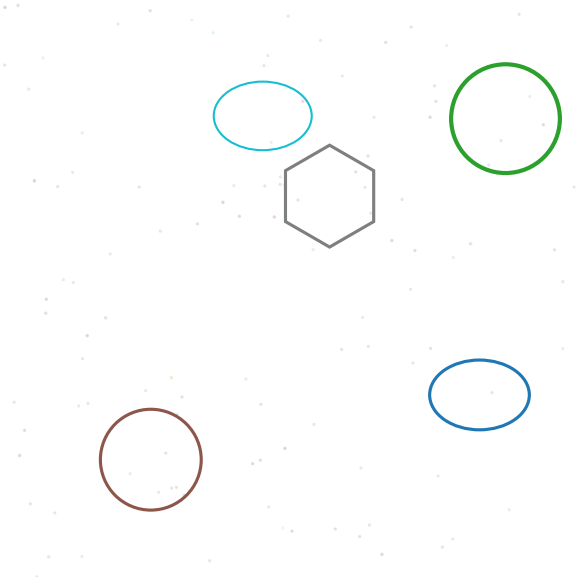[{"shape": "oval", "thickness": 1.5, "radius": 0.43, "center": [0.83, 0.315]}, {"shape": "circle", "thickness": 2, "radius": 0.47, "center": [0.875, 0.794]}, {"shape": "circle", "thickness": 1.5, "radius": 0.44, "center": [0.261, 0.203]}, {"shape": "hexagon", "thickness": 1.5, "radius": 0.44, "center": [0.571, 0.66]}, {"shape": "oval", "thickness": 1, "radius": 0.42, "center": [0.455, 0.798]}]